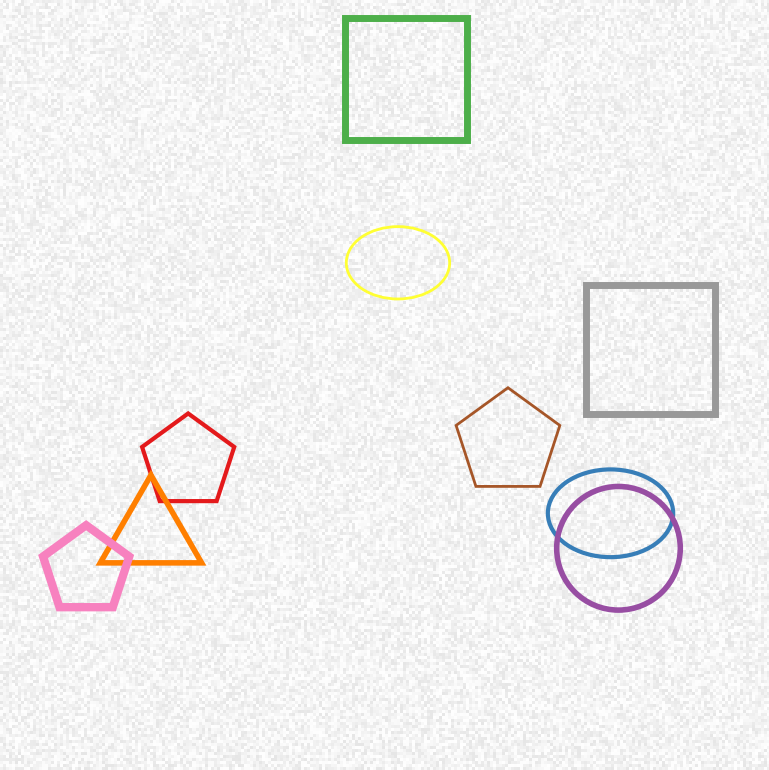[{"shape": "pentagon", "thickness": 1.5, "radius": 0.31, "center": [0.244, 0.4]}, {"shape": "oval", "thickness": 1.5, "radius": 0.41, "center": [0.793, 0.333]}, {"shape": "square", "thickness": 2.5, "radius": 0.4, "center": [0.527, 0.898]}, {"shape": "circle", "thickness": 2, "radius": 0.4, "center": [0.803, 0.288]}, {"shape": "triangle", "thickness": 2, "radius": 0.38, "center": [0.196, 0.307]}, {"shape": "oval", "thickness": 1, "radius": 0.34, "center": [0.517, 0.659]}, {"shape": "pentagon", "thickness": 1, "radius": 0.35, "center": [0.66, 0.426]}, {"shape": "pentagon", "thickness": 3, "radius": 0.29, "center": [0.112, 0.259]}, {"shape": "square", "thickness": 2.5, "radius": 0.42, "center": [0.845, 0.546]}]